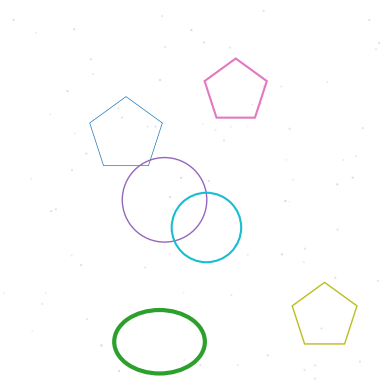[{"shape": "pentagon", "thickness": 0.5, "radius": 0.5, "center": [0.327, 0.65]}, {"shape": "oval", "thickness": 3, "radius": 0.59, "center": [0.414, 0.112]}, {"shape": "circle", "thickness": 1, "radius": 0.55, "center": [0.427, 0.481]}, {"shape": "pentagon", "thickness": 1.5, "radius": 0.42, "center": [0.612, 0.763]}, {"shape": "pentagon", "thickness": 1, "radius": 0.44, "center": [0.843, 0.178]}, {"shape": "circle", "thickness": 1.5, "radius": 0.45, "center": [0.536, 0.409]}]